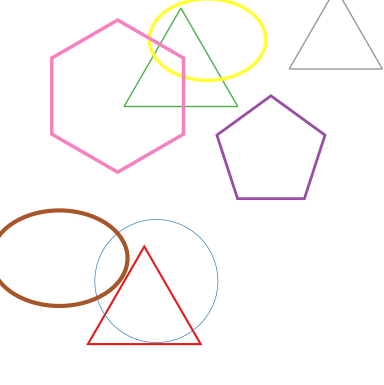[{"shape": "triangle", "thickness": 1.5, "radius": 0.85, "center": [0.375, 0.191]}, {"shape": "circle", "thickness": 0.5, "radius": 0.8, "center": [0.406, 0.27]}, {"shape": "triangle", "thickness": 1, "radius": 0.85, "center": [0.47, 0.809]}, {"shape": "pentagon", "thickness": 2, "radius": 0.74, "center": [0.704, 0.603]}, {"shape": "oval", "thickness": 2.5, "radius": 0.76, "center": [0.539, 0.897]}, {"shape": "oval", "thickness": 3, "radius": 0.89, "center": [0.154, 0.329]}, {"shape": "hexagon", "thickness": 2.5, "radius": 0.99, "center": [0.306, 0.75]}, {"shape": "triangle", "thickness": 1, "radius": 0.7, "center": [0.872, 0.891]}]